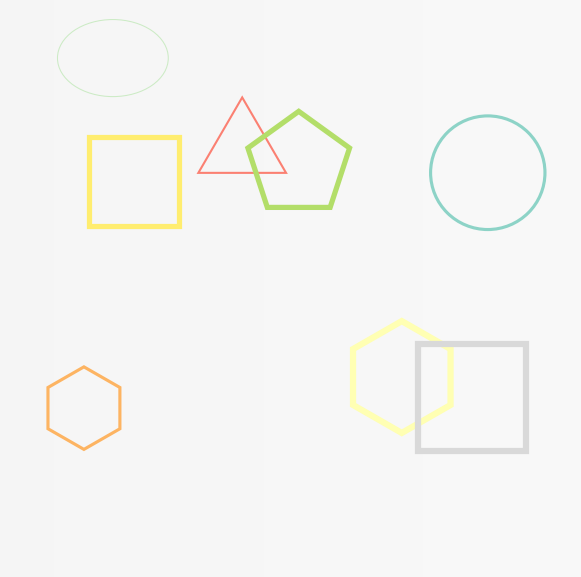[{"shape": "circle", "thickness": 1.5, "radius": 0.49, "center": [0.839, 0.7]}, {"shape": "hexagon", "thickness": 3, "radius": 0.48, "center": [0.691, 0.346]}, {"shape": "triangle", "thickness": 1, "radius": 0.44, "center": [0.417, 0.743]}, {"shape": "hexagon", "thickness": 1.5, "radius": 0.36, "center": [0.144, 0.292]}, {"shape": "pentagon", "thickness": 2.5, "radius": 0.46, "center": [0.514, 0.714]}, {"shape": "square", "thickness": 3, "radius": 0.46, "center": [0.812, 0.311]}, {"shape": "oval", "thickness": 0.5, "radius": 0.48, "center": [0.194, 0.899]}, {"shape": "square", "thickness": 2.5, "radius": 0.38, "center": [0.23, 0.684]}]